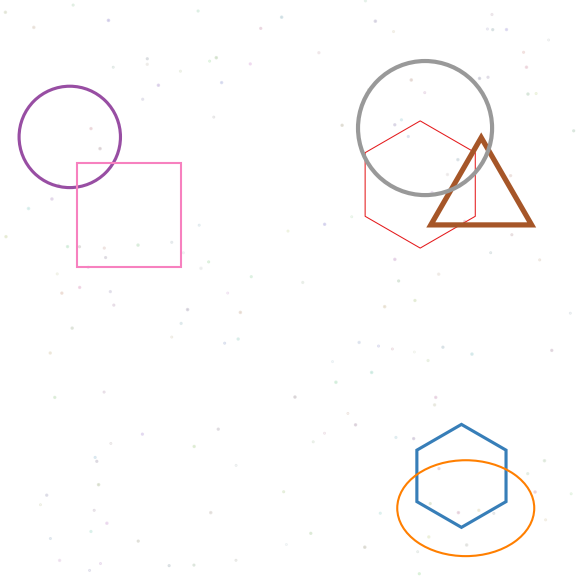[{"shape": "hexagon", "thickness": 0.5, "radius": 0.55, "center": [0.728, 0.68]}, {"shape": "hexagon", "thickness": 1.5, "radius": 0.45, "center": [0.799, 0.175]}, {"shape": "circle", "thickness": 1.5, "radius": 0.44, "center": [0.121, 0.762]}, {"shape": "oval", "thickness": 1, "radius": 0.59, "center": [0.806, 0.119]}, {"shape": "triangle", "thickness": 2.5, "radius": 0.5, "center": [0.833, 0.66]}, {"shape": "square", "thickness": 1, "radius": 0.45, "center": [0.223, 0.627]}, {"shape": "circle", "thickness": 2, "radius": 0.58, "center": [0.736, 0.777]}]